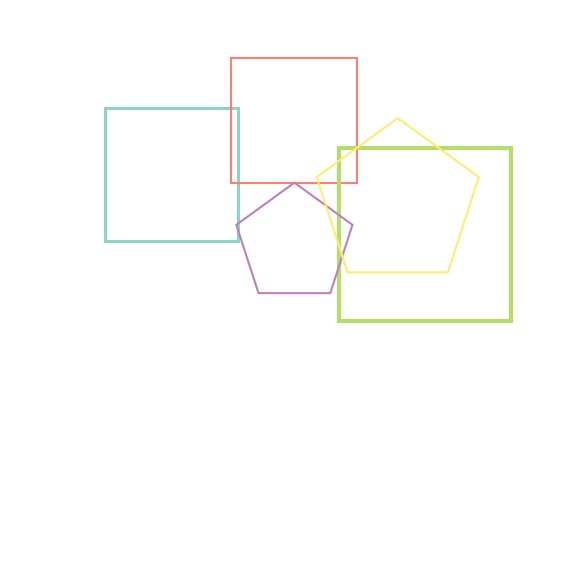[{"shape": "square", "thickness": 1.5, "radius": 0.58, "center": [0.297, 0.696]}, {"shape": "square", "thickness": 1, "radius": 0.54, "center": [0.509, 0.791]}, {"shape": "square", "thickness": 2, "radius": 0.75, "center": [0.736, 0.593]}, {"shape": "pentagon", "thickness": 1, "radius": 0.53, "center": [0.51, 0.577]}, {"shape": "pentagon", "thickness": 1, "radius": 0.74, "center": [0.689, 0.647]}]